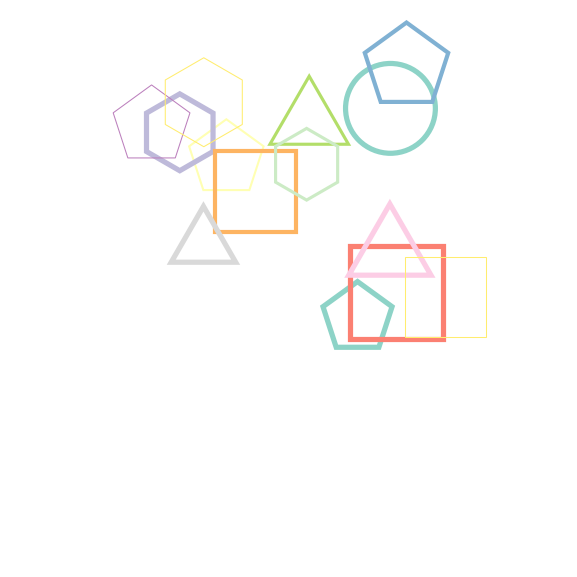[{"shape": "pentagon", "thickness": 2.5, "radius": 0.31, "center": [0.619, 0.449]}, {"shape": "circle", "thickness": 2.5, "radius": 0.39, "center": [0.676, 0.811]}, {"shape": "pentagon", "thickness": 1, "radius": 0.34, "center": [0.392, 0.725]}, {"shape": "hexagon", "thickness": 2.5, "radius": 0.33, "center": [0.311, 0.77]}, {"shape": "square", "thickness": 2.5, "radius": 0.4, "center": [0.687, 0.493]}, {"shape": "pentagon", "thickness": 2, "radius": 0.38, "center": [0.704, 0.884]}, {"shape": "square", "thickness": 2, "radius": 0.35, "center": [0.442, 0.667]}, {"shape": "triangle", "thickness": 1.5, "radius": 0.39, "center": [0.535, 0.789]}, {"shape": "triangle", "thickness": 2.5, "radius": 0.41, "center": [0.675, 0.564]}, {"shape": "triangle", "thickness": 2.5, "radius": 0.32, "center": [0.352, 0.577]}, {"shape": "pentagon", "thickness": 0.5, "radius": 0.35, "center": [0.262, 0.782]}, {"shape": "hexagon", "thickness": 1.5, "radius": 0.31, "center": [0.531, 0.715]}, {"shape": "square", "thickness": 0.5, "radius": 0.35, "center": [0.771, 0.485]}, {"shape": "hexagon", "thickness": 0.5, "radius": 0.39, "center": [0.353, 0.822]}]